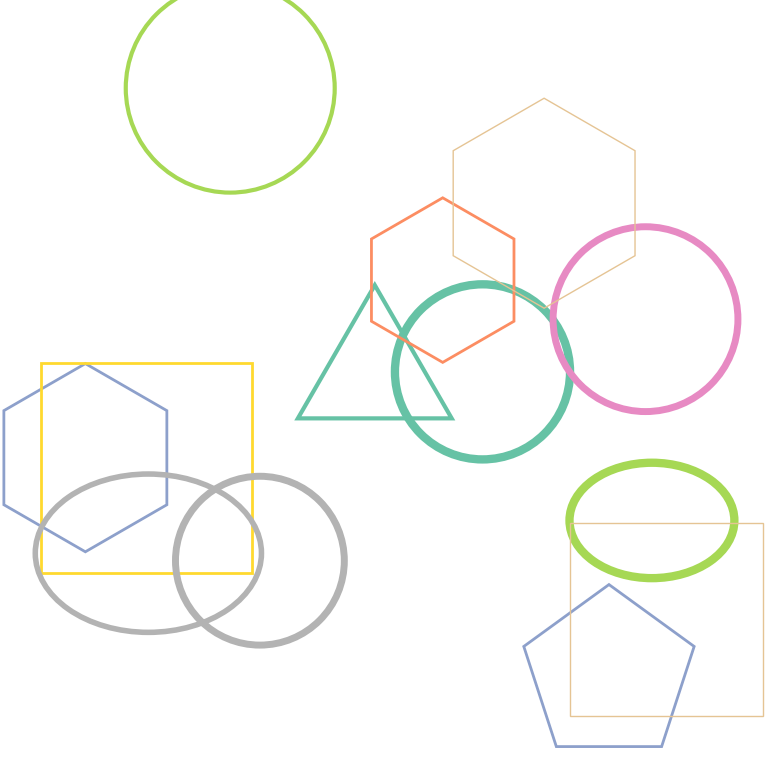[{"shape": "triangle", "thickness": 1.5, "radius": 0.58, "center": [0.487, 0.514]}, {"shape": "circle", "thickness": 3, "radius": 0.57, "center": [0.627, 0.517]}, {"shape": "hexagon", "thickness": 1, "radius": 0.53, "center": [0.575, 0.636]}, {"shape": "pentagon", "thickness": 1, "radius": 0.58, "center": [0.791, 0.125]}, {"shape": "hexagon", "thickness": 1, "radius": 0.61, "center": [0.111, 0.406]}, {"shape": "circle", "thickness": 2.5, "radius": 0.6, "center": [0.838, 0.586]}, {"shape": "oval", "thickness": 3, "radius": 0.54, "center": [0.847, 0.324]}, {"shape": "circle", "thickness": 1.5, "radius": 0.68, "center": [0.299, 0.886]}, {"shape": "square", "thickness": 1, "radius": 0.68, "center": [0.19, 0.392]}, {"shape": "square", "thickness": 0.5, "radius": 0.63, "center": [0.865, 0.195]}, {"shape": "hexagon", "thickness": 0.5, "radius": 0.68, "center": [0.707, 0.736]}, {"shape": "circle", "thickness": 2.5, "radius": 0.55, "center": [0.338, 0.272]}, {"shape": "oval", "thickness": 2, "radius": 0.73, "center": [0.193, 0.282]}]